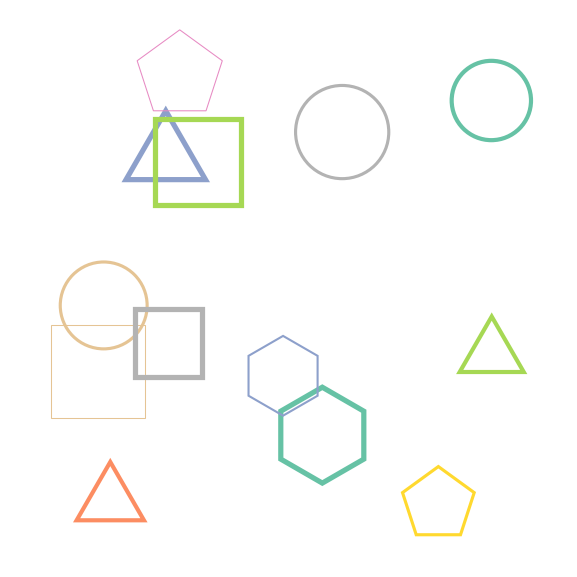[{"shape": "circle", "thickness": 2, "radius": 0.34, "center": [0.851, 0.825]}, {"shape": "hexagon", "thickness": 2.5, "radius": 0.41, "center": [0.558, 0.246]}, {"shape": "triangle", "thickness": 2, "radius": 0.34, "center": [0.191, 0.132]}, {"shape": "triangle", "thickness": 2.5, "radius": 0.4, "center": [0.287, 0.728]}, {"shape": "hexagon", "thickness": 1, "radius": 0.35, "center": [0.49, 0.348]}, {"shape": "pentagon", "thickness": 0.5, "radius": 0.39, "center": [0.311, 0.87]}, {"shape": "triangle", "thickness": 2, "radius": 0.32, "center": [0.851, 0.387]}, {"shape": "square", "thickness": 2.5, "radius": 0.37, "center": [0.343, 0.718]}, {"shape": "pentagon", "thickness": 1.5, "radius": 0.33, "center": [0.759, 0.126]}, {"shape": "square", "thickness": 0.5, "radius": 0.4, "center": [0.17, 0.356]}, {"shape": "circle", "thickness": 1.5, "radius": 0.38, "center": [0.18, 0.47]}, {"shape": "square", "thickness": 2.5, "radius": 0.29, "center": [0.291, 0.405]}, {"shape": "circle", "thickness": 1.5, "radius": 0.4, "center": [0.593, 0.77]}]